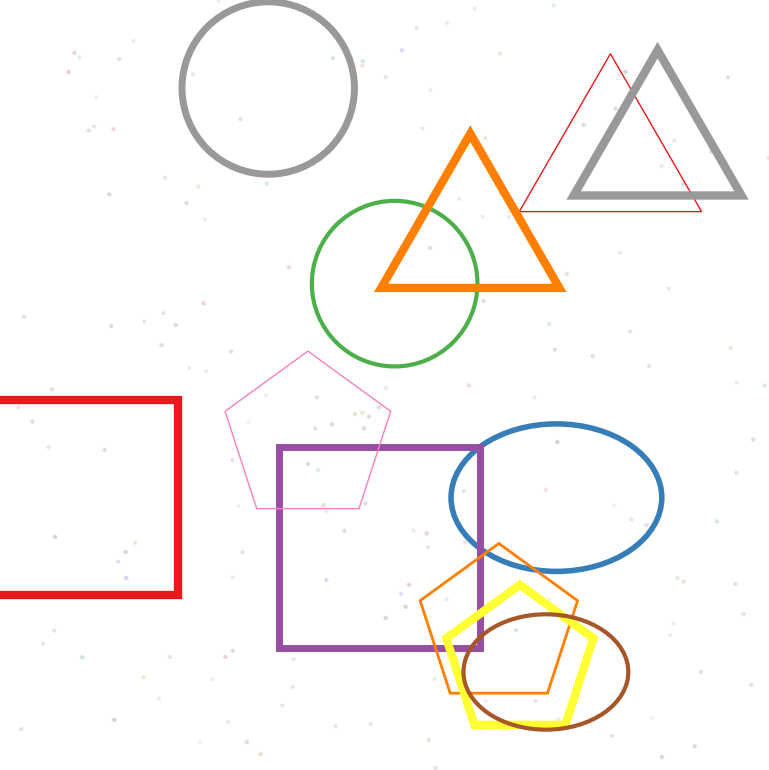[{"shape": "triangle", "thickness": 0.5, "radius": 0.68, "center": [0.793, 0.794]}, {"shape": "square", "thickness": 3, "radius": 0.64, "center": [0.104, 0.354]}, {"shape": "oval", "thickness": 2, "radius": 0.68, "center": [0.723, 0.354]}, {"shape": "circle", "thickness": 1.5, "radius": 0.54, "center": [0.513, 0.632]}, {"shape": "square", "thickness": 2.5, "radius": 0.65, "center": [0.492, 0.289]}, {"shape": "triangle", "thickness": 3, "radius": 0.67, "center": [0.611, 0.693]}, {"shape": "pentagon", "thickness": 1, "radius": 0.54, "center": [0.648, 0.187]}, {"shape": "pentagon", "thickness": 3, "radius": 0.5, "center": [0.675, 0.14]}, {"shape": "oval", "thickness": 1.5, "radius": 0.54, "center": [0.709, 0.127]}, {"shape": "pentagon", "thickness": 0.5, "radius": 0.57, "center": [0.4, 0.431]}, {"shape": "circle", "thickness": 2.5, "radius": 0.56, "center": [0.348, 0.886]}, {"shape": "triangle", "thickness": 3, "radius": 0.63, "center": [0.854, 0.809]}]